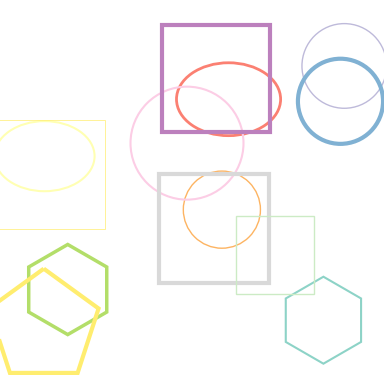[{"shape": "hexagon", "thickness": 1.5, "radius": 0.56, "center": [0.84, 0.168]}, {"shape": "oval", "thickness": 1.5, "radius": 0.65, "center": [0.116, 0.594]}, {"shape": "circle", "thickness": 1, "radius": 0.55, "center": [0.894, 0.829]}, {"shape": "oval", "thickness": 2, "radius": 0.68, "center": [0.594, 0.742]}, {"shape": "circle", "thickness": 3, "radius": 0.55, "center": [0.884, 0.737]}, {"shape": "circle", "thickness": 1, "radius": 0.5, "center": [0.576, 0.455]}, {"shape": "hexagon", "thickness": 2.5, "radius": 0.59, "center": [0.176, 0.248]}, {"shape": "circle", "thickness": 1.5, "radius": 0.73, "center": [0.486, 0.628]}, {"shape": "square", "thickness": 3, "radius": 0.71, "center": [0.556, 0.406]}, {"shape": "square", "thickness": 3, "radius": 0.7, "center": [0.561, 0.797]}, {"shape": "square", "thickness": 1, "radius": 0.5, "center": [0.715, 0.338]}, {"shape": "pentagon", "thickness": 3, "radius": 0.75, "center": [0.114, 0.152]}, {"shape": "square", "thickness": 0.5, "radius": 0.7, "center": [0.131, 0.546]}]